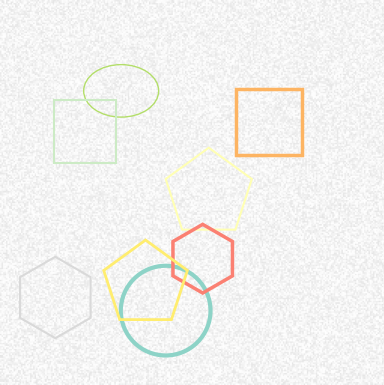[{"shape": "circle", "thickness": 3, "radius": 0.58, "center": [0.43, 0.193]}, {"shape": "pentagon", "thickness": 1.5, "radius": 0.59, "center": [0.542, 0.499]}, {"shape": "hexagon", "thickness": 2.5, "radius": 0.45, "center": [0.527, 0.328]}, {"shape": "square", "thickness": 2.5, "radius": 0.43, "center": [0.698, 0.683]}, {"shape": "oval", "thickness": 1, "radius": 0.49, "center": [0.315, 0.764]}, {"shape": "hexagon", "thickness": 1.5, "radius": 0.53, "center": [0.144, 0.227]}, {"shape": "square", "thickness": 1.5, "radius": 0.4, "center": [0.22, 0.659]}, {"shape": "pentagon", "thickness": 2, "radius": 0.57, "center": [0.378, 0.262]}]